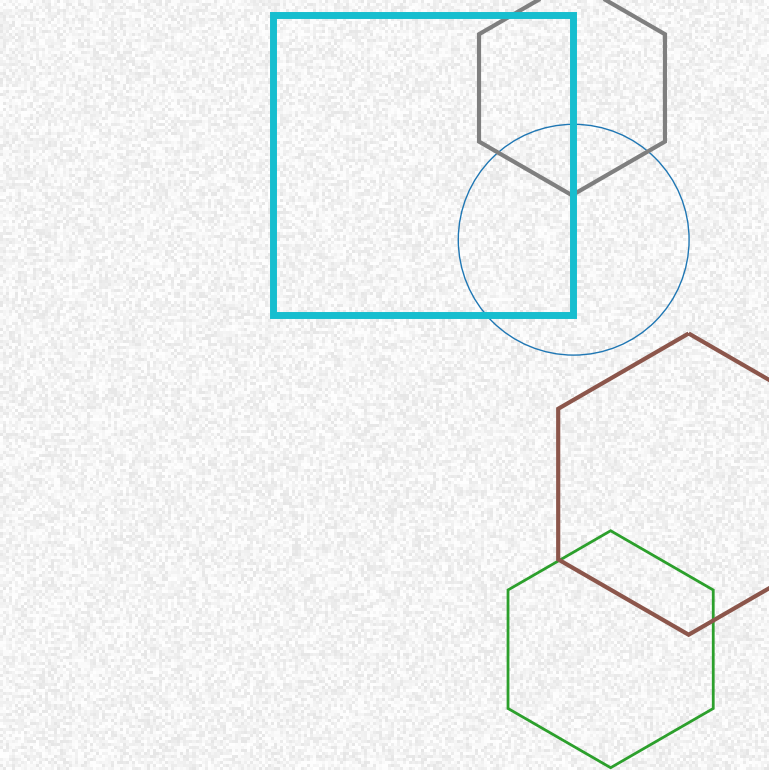[{"shape": "circle", "thickness": 0.5, "radius": 0.75, "center": [0.745, 0.689]}, {"shape": "hexagon", "thickness": 1, "radius": 0.77, "center": [0.793, 0.157]}, {"shape": "hexagon", "thickness": 1.5, "radius": 0.98, "center": [0.894, 0.371]}, {"shape": "hexagon", "thickness": 1.5, "radius": 0.7, "center": [0.743, 0.886]}, {"shape": "square", "thickness": 2.5, "radius": 0.97, "center": [0.549, 0.786]}]